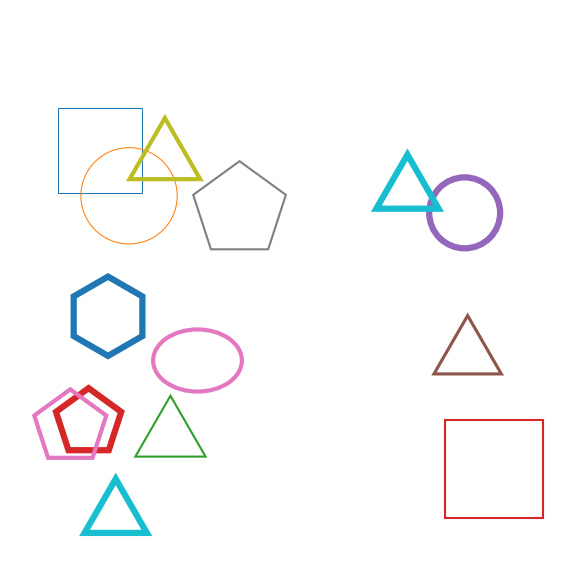[{"shape": "square", "thickness": 0.5, "radius": 0.37, "center": [0.173, 0.739]}, {"shape": "hexagon", "thickness": 3, "radius": 0.34, "center": [0.187, 0.452]}, {"shape": "circle", "thickness": 0.5, "radius": 0.42, "center": [0.224, 0.66]}, {"shape": "triangle", "thickness": 1, "radius": 0.35, "center": [0.295, 0.244]}, {"shape": "pentagon", "thickness": 3, "radius": 0.3, "center": [0.153, 0.268]}, {"shape": "square", "thickness": 1, "radius": 0.42, "center": [0.855, 0.186]}, {"shape": "circle", "thickness": 3, "radius": 0.31, "center": [0.805, 0.631]}, {"shape": "triangle", "thickness": 1.5, "radius": 0.34, "center": [0.81, 0.385]}, {"shape": "pentagon", "thickness": 2, "radius": 0.33, "center": [0.122, 0.259]}, {"shape": "oval", "thickness": 2, "radius": 0.38, "center": [0.342, 0.375]}, {"shape": "pentagon", "thickness": 1, "radius": 0.42, "center": [0.415, 0.636]}, {"shape": "triangle", "thickness": 2, "radius": 0.35, "center": [0.286, 0.724]}, {"shape": "triangle", "thickness": 3, "radius": 0.31, "center": [0.2, 0.107]}, {"shape": "triangle", "thickness": 3, "radius": 0.31, "center": [0.706, 0.669]}]